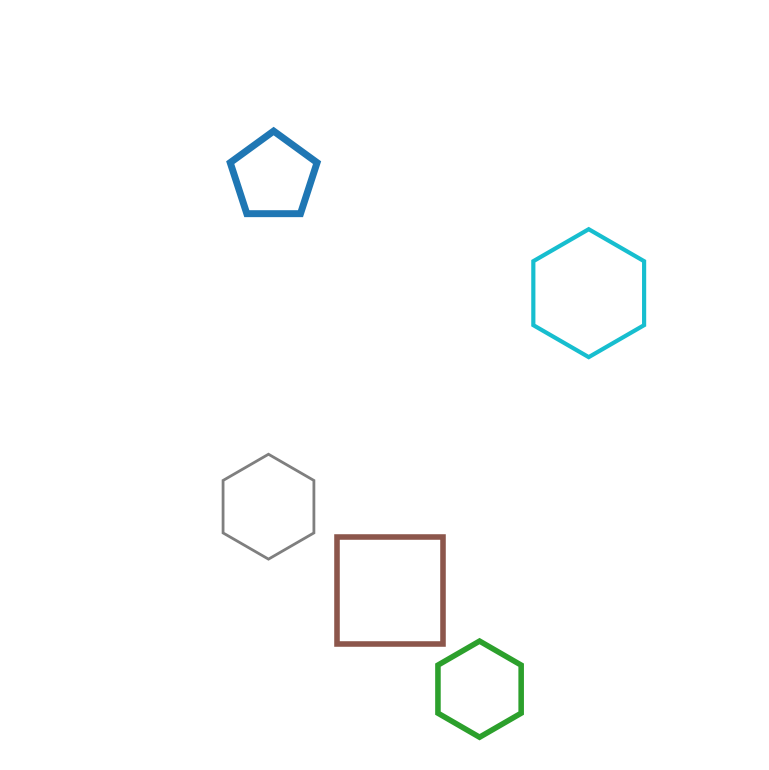[{"shape": "pentagon", "thickness": 2.5, "radius": 0.3, "center": [0.355, 0.77]}, {"shape": "hexagon", "thickness": 2, "radius": 0.31, "center": [0.623, 0.105]}, {"shape": "square", "thickness": 2, "radius": 0.35, "center": [0.507, 0.233]}, {"shape": "hexagon", "thickness": 1, "radius": 0.34, "center": [0.349, 0.342]}, {"shape": "hexagon", "thickness": 1.5, "radius": 0.42, "center": [0.765, 0.619]}]